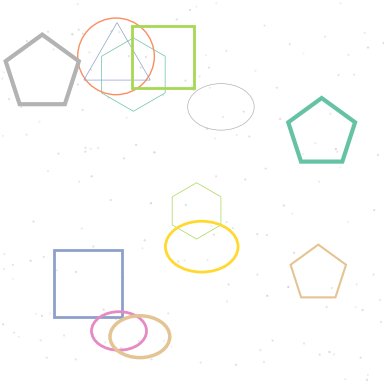[{"shape": "pentagon", "thickness": 3, "radius": 0.46, "center": [0.835, 0.654]}, {"shape": "hexagon", "thickness": 0.5, "radius": 0.48, "center": [0.346, 0.806]}, {"shape": "circle", "thickness": 1, "radius": 0.5, "center": [0.301, 0.854]}, {"shape": "square", "thickness": 2, "radius": 0.44, "center": [0.229, 0.264]}, {"shape": "triangle", "thickness": 0.5, "radius": 0.5, "center": [0.304, 0.842]}, {"shape": "oval", "thickness": 2, "radius": 0.36, "center": [0.309, 0.14]}, {"shape": "hexagon", "thickness": 0.5, "radius": 0.37, "center": [0.511, 0.452]}, {"shape": "square", "thickness": 2, "radius": 0.4, "center": [0.423, 0.851]}, {"shape": "oval", "thickness": 2, "radius": 0.47, "center": [0.524, 0.359]}, {"shape": "pentagon", "thickness": 1.5, "radius": 0.38, "center": [0.827, 0.289]}, {"shape": "oval", "thickness": 2.5, "radius": 0.39, "center": [0.363, 0.125]}, {"shape": "oval", "thickness": 0.5, "radius": 0.43, "center": [0.574, 0.722]}, {"shape": "pentagon", "thickness": 3, "radius": 0.5, "center": [0.11, 0.81]}]